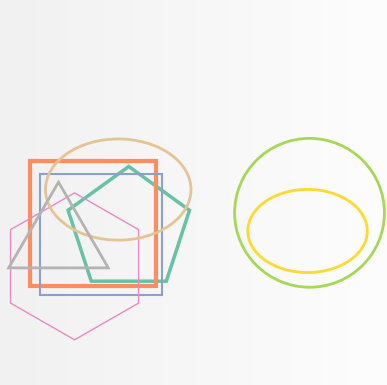[{"shape": "pentagon", "thickness": 2.5, "radius": 0.82, "center": [0.332, 0.403]}, {"shape": "square", "thickness": 3, "radius": 0.81, "center": [0.239, 0.419]}, {"shape": "square", "thickness": 1.5, "radius": 0.78, "center": [0.261, 0.391]}, {"shape": "hexagon", "thickness": 1, "radius": 0.95, "center": [0.192, 0.308]}, {"shape": "circle", "thickness": 2, "radius": 0.97, "center": [0.799, 0.447]}, {"shape": "oval", "thickness": 2, "radius": 0.77, "center": [0.794, 0.4]}, {"shape": "oval", "thickness": 2, "radius": 0.94, "center": [0.305, 0.508]}, {"shape": "triangle", "thickness": 2, "radius": 0.74, "center": [0.151, 0.378]}]